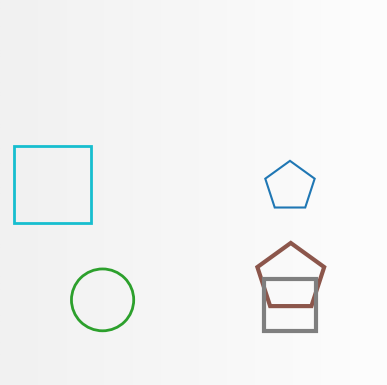[{"shape": "pentagon", "thickness": 1.5, "radius": 0.33, "center": [0.748, 0.515]}, {"shape": "circle", "thickness": 2, "radius": 0.4, "center": [0.265, 0.221]}, {"shape": "pentagon", "thickness": 3, "radius": 0.45, "center": [0.75, 0.278]}, {"shape": "square", "thickness": 3, "radius": 0.34, "center": [0.748, 0.209]}, {"shape": "square", "thickness": 2, "radius": 0.5, "center": [0.135, 0.52]}]